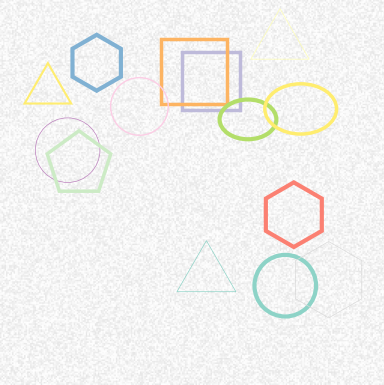[{"shape": "circle", "thickness": 3, "radius": 0.4, "center": [0.741, 0.258]}, {"shape": "triangle", "thickness": 0.5, "radius": 0.44, "center": [0.536, 0.287]}, {"shape": "triangle", "thickness": 0.5, "radius": 0.44, "center": [0.727, 0.89]}, {"shape": "square", "thickness": 2.5, "radius": 0.37, "center": [0.548, 0.79]}, {"shape": "hexagon", "thickness": 3, "radius": 0.42, "center": [0.763, 0.442]}, {"shape": "hexagon", "thickness": 3, "radius": 0.36, "center": [0.251, 0.837]}, {"shape": "square", "thickness": 2.5, "radius": 0.42, "center": [0.504, 0.815]}, {"shape": "oval", "thickness": 3, "radius": 0.37, "center": [0.644, 0.69]}, {"shape": "circle", "thickness": 1, "radius": 0.37, "center": [0.362, 0.724]}, {"shape": "hexagon", "thickness": 0.5, "radius": 0.5, "center": [0.854, 0.274]}, {"shape": "circle", "thickness": 0.5, "radius": 0.42, "center": [0.176, 0.61]}, {"shape": "pentagon", "thickness": 2.5, "radius": 0.43, "center": [0.205, 0.574]}, {"shape": "triangle", "thickness": 1.5, "radius": 0.35, "center": [0.124, 0.766]}, {"shape": "oval", "thickness": 2.5, "radius": 0.47, "center": [0.781, 0.717]}]